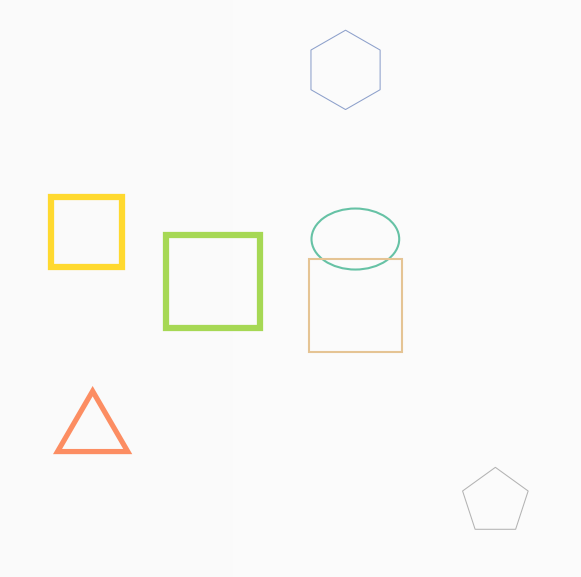[{"shape": "oval", "thickness": 1, "radius": 0.38, "center": [0.611, 0.585]}, {"shape": "triangle", "thickness": 2.5, "radius": 0.35, "center": [0.159, 0.252]}, {"shape": "hexagon", "thickness": 0.5, "radius": 0.34, "center": [0.594, 0.878]}, {"shape": "square", "thickness": 3, "radius": 0.4, "center": [0.367, 0.511]}, {"shape": "square", "thickness": 3, "radius": 0.31, "center": [0.148, 0.597]}, {"shape": "square", "thickness": 1, "radius": 0.4, "center": [0.611, 0.47]}, {"shape": "pentagon", "thickness": 0.5, "radius": 0.3, "center": [0.852, 0.131]}]